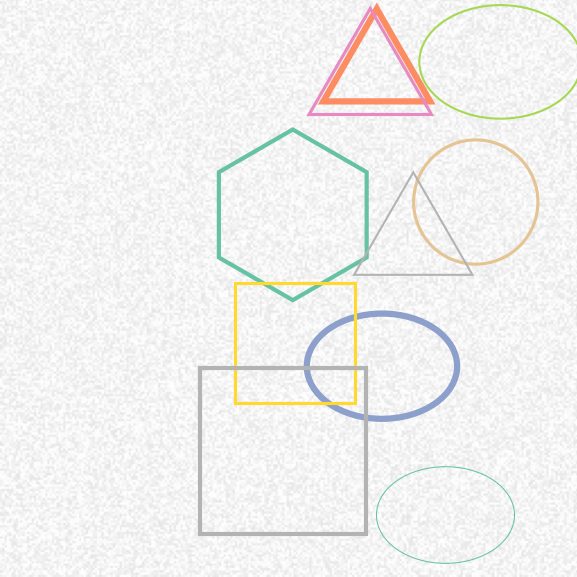[{"shape": "oval", "thickness": 0.5, "radius": 0.6, "center": [0.771, 0.107]}, {"shape": "hexagon", "thickness": 2, "radius": 0.74, "center": [0.507, 0.627]}, {"shape": "triangle", "thickness": 3, "radius": 0.53, "center": [0.652, 0.877]}, {"shape": "oval", "thickness": 3, "radius": 0.65, "center": [0.661, 0.365]}, {"shape": "triangle", "thickness": 1.5, "radius": 0.61, "center": [0.641, 0.862]}, {"shape": "oval", "thickness": 1, "radius": 0.7, "center": [0.867, 0.892]}, {"shape": "square", "thickness": 1.5, "radius": 0.52, "center": [0.511, 0.405]}, {"shape": "circle", "thickness": 1.5, "radius": 0.54, "center": [0.824, 0.649]}, {"shape": "square", "thickness": 2, "radius": 0.72, "center": [0.489, 0.218]}, {"shape": "triangle", "thickness": 1, "radius": 0.59, "center": [0.716, 0.582]}]